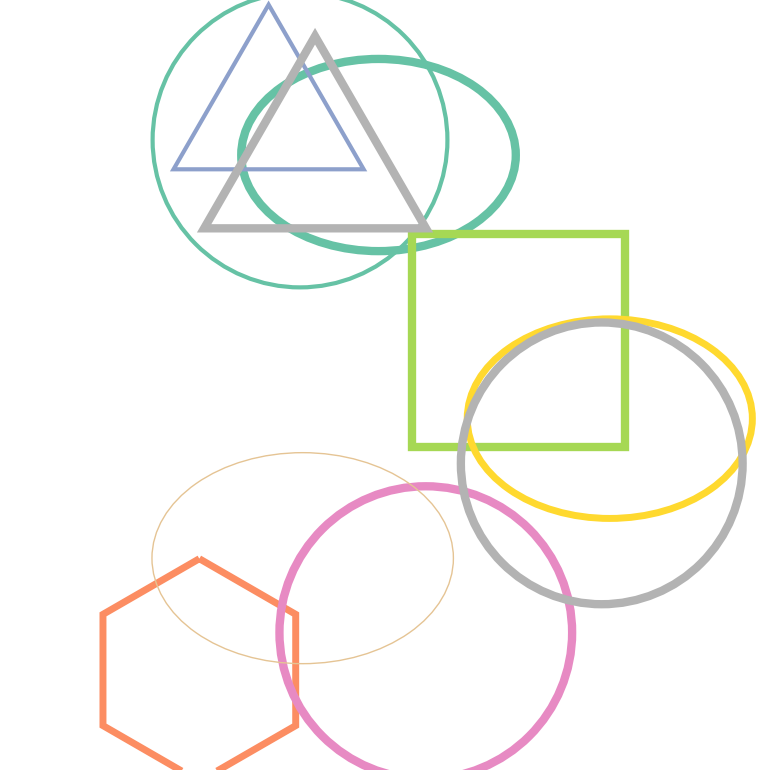[{"shape": "circle", "thickness": 1.5, "radius": 0.96, "center": [0.39, 0.818]}, {"shape": "oval", "thickness": 3, "radius": 0.89, "center": [0.492, 0.799]}, {"shape": "hexagon", "thickness": 2.5, "radius": 0.72, "center": [0.259, 0.13]}, {"shape": "triangle", "thickness": 1.5, "radius": 0.71, "center": [0.349, 0.851]}, {"shape": "circle", "thickness": 3, "radius": 0.95, "center": [0.553, 0.178]}, {"shape": "square", "thickness": 3, "radius": 0.69, "center": [0.674, 0.558]}, {"shape": "oval", "thickness": 2.5, "radius": 0.93, "center": [0.792, 0.456]}, {"shape": "oval", "thickness": 0.5, "radius": 0.98, "center": [0.393, 0.275]}, {"shape": "circle", "thickness": 3, "radius": 0.91, "center": [0.781, 0.398]}, {"shape": "triangle", "thickness": 3, "radius": 0.83, "center": [0.409, 0.787]}]